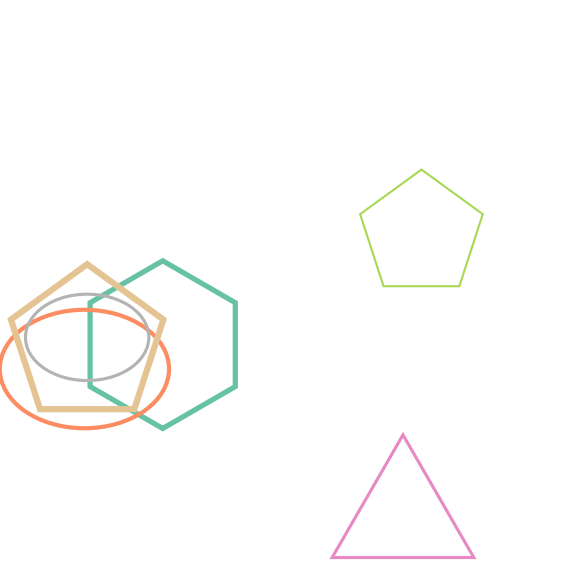[{"shape": "hexagon", "thickness": 2.5, "radius": 0.73, "center": [0.282, 0.402]}, {"shape": "oval", "thickness": 2, "radius": 0.73, "center": [0.146, 0.36]}, {"shape": "triangle", "thickness": 1.5, "radius": 0.71, "center": [0.698, 0.105]}, {"shape": "pentagon", "thickness": 1, "radius": 0.56, "center": [0.73, 0.594]}, {"shape": "pentagon", "thickness": 3, "radius": 0.69, "center": [0.151, 0.403]}, {"shape": "oval", "thickness": 1.5, "radius": 0.53, "center": [0.151, 0.415]}]